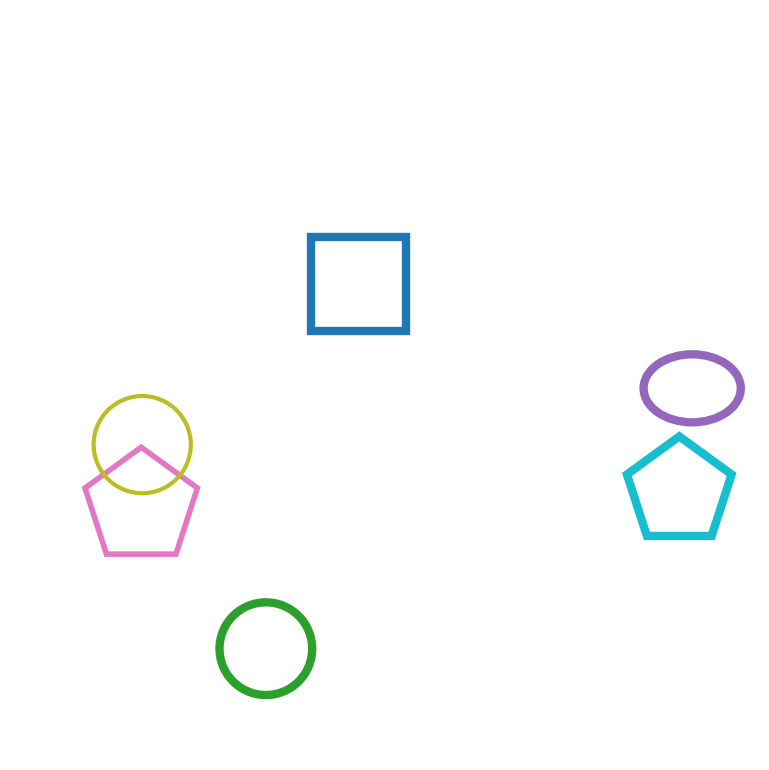[{"shape": "square", "thickness": 3, "radius": 0.31, "center": [0.466, 0.631]}, {"shape": "circle", "thickness": 3, "radius": 0.3, "center": [0.345, 0.158]}, {"shape": "oval", "thickness": 3, "radius": 0.32, "center": [0.899, 0.496]}, {"shape": "pentagon", "thickness": 2, "radius": 0.38, "center": [0.183, 0.342]}, {"shape": "circle", "thickness": 1.5, "radius": 0.32, "center": [0.185, 0.423]}, {"shape": "pentagon", "thickness": 3, "radius": 0.36, "center": [0.882, 0.362]}]